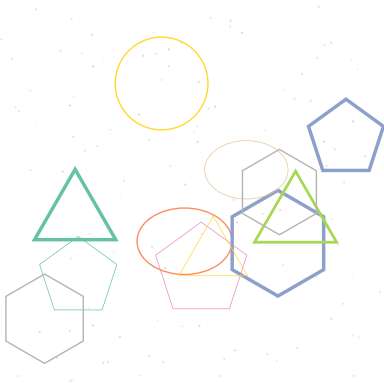[{"shape": "triangle", "thickness": 2.5, "radius": 0.61, "center": [0.195, 0.438]}, {"shape": "pentagon", "thickness": 0.5, "radius": 0.53, "center": [0.203, 0.28]}, {"shape": "oval", "thickness": 1, "radius": 0.62, "center": [0.479, 0.373]}, {"shape": "pentagon", "thickness": 2.5, "radius": 0.51, "center": [0.899, 0.64]}, {"shape": "hexagon", "thickness": 2.5, "radius": 0.69, "center": [0.722, 0.368]}, {"shape": "pentagon", "thickness": 0.5, "radius": 0.62, "center": [0.523, 0.299]}, {"shape": "triangle", "thickness": 2, "radius": 0.62, "center": [0.768, 0.432]}, {"shape": "circle", "thickness": 1, "radius": 0.6, "center": [0.42, 0.783]}, {"shape": "triangle", "thickness": 0.5, "radius": 0.52, "center": [0.554, 0.335]}, {"shape": "oval", "thickness": 0.5, "radius": 0.54, "center": [0.64, 0.559]}, {"shape": "hexagon", "thickness": 1, "radius": 0.58, "center": [0.116, 0.172]}, {"shape": "hexagon", "thickness": 1, "radius": 0.55, "center": [0.726, 0.501]}]